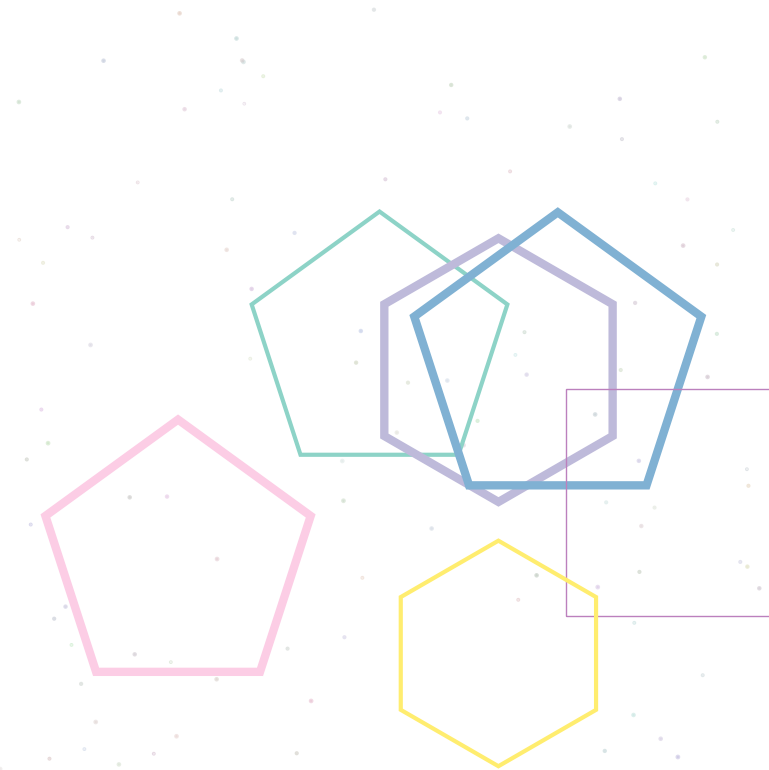[{"shape": "pentagon", "thickness": 1.5, "radius": 0.87, "center": [0.493, 0.551]}, {"shape": "hexagon", "thickness": 3, "radius": 0.86, "center": [0.647, 0.519]}, {"shape": "pentagon", "thickness": 3, "radius": 0.98, "center": [0.724, 0.528]}, {"shape": "pentagon", "thickness": 3, "radius": 0.91, "center": [0.231, 0.274]}, {"shape": "square", "thickness": 0.5, "radius": 0.74, "center": [0.883, 0.347]}, {"shape": "hexagon", "thickness": 1.5, "radius": 0.73, "center": [0.647, 0.151]}]